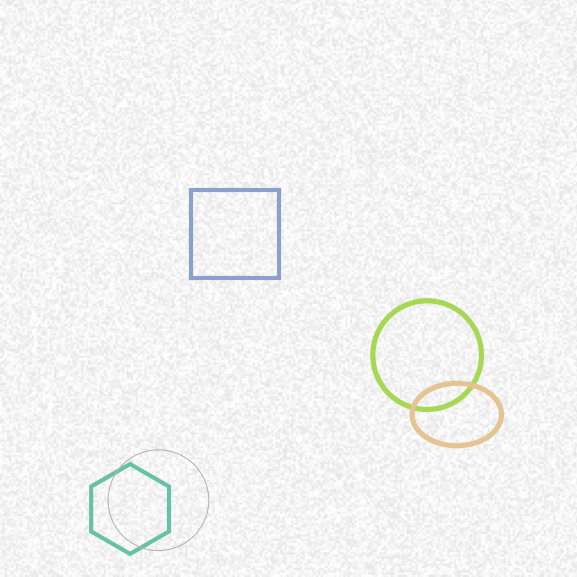[{"shape": "hexagon", "thickness": 2, "radius": 0.39, "center": [0.225, 0.118]}, {"shape": "square", "thickness": 2, "radius": 0.38, "center": [0.407, 0.594]}, {"shape": "circle", "thickness": 2.5, "radius": 0.47, "center": [0.74, 0.384]}, {"shape": "oval", "thickness": 2.5, "radius": 0.39, "center": [0.791, 0.281]}, {"shape": "circle", "thickness": 0.5, "radius": 0.44, "center": [0.274, 0.133]}]